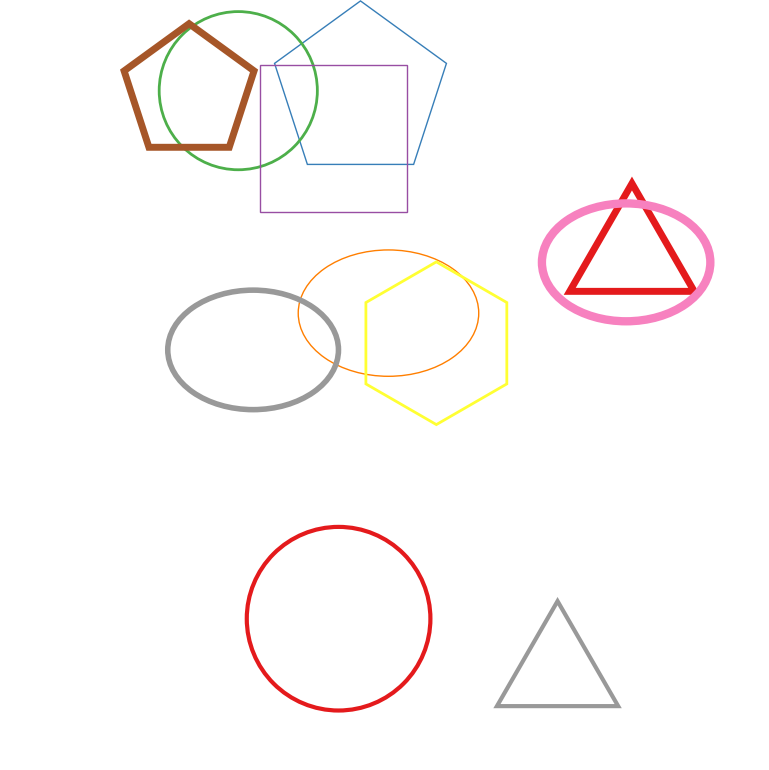[{"shape": "circle", "thickness": 1.5, "radius": 0.6, "center": [0.44, 0.196]}, {"shape": "triangle", "thickness": 2.5, "radius": 0.47, "center": [0.821, 0.668]}, {"shape": "pentagon", "thickness": 0.5, "radius": 0.59, "center": [0.468, 0.881]}, {"shape": "circle", "thickness": 1, "radius": 0.51, "center": [0.309, 0.882]}, {"shape": "square", "thickness": 0.5, "radius": 0.48, "center": [0.433, 0.82]}, {"shape": "oval", "thickness": 0.5, "radius": 0.59, "center": [0.505, 0.593]}, {"shape": "hexagon", "thickness": 1, "radius": 0.53, "center": [0.567, 0.554]}, {"shape": "pentagon", "thickness": 2.5, "radius": 0.44, "center": [0.246, 0.88]}, {"shape": "oval", "thickness": 3, "radius": 0.55, "center": [0.813, 0.659]}, {"shape": "oval", "thickness": 2, "radius": 0.55, "center": [0.329, 0.546]}, {"shape": "triangle", "thickness": 1.5, "radius": 0.45, "center": [0.724, 0.128]}]